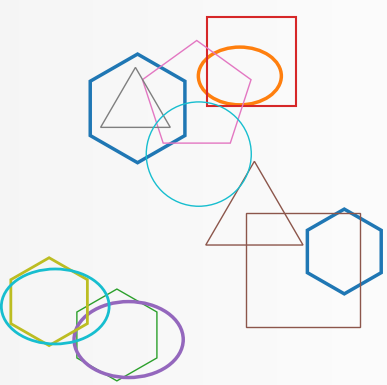[{"shape": "hexagon", "thickness": 2.5, "radius": 0.55, "center": [0.888, 0.347]}, {"shape": "hexagon", "thickness": 2.5, "radius": 0.71, "center": [0.355, 0.718]}, {"shape": "oval", "thickness": 2.5, "radius": 0.54, "center": [0.619, 0.803]}, {"shape": "hexagon", "thickness": 1, "radius": 0.6, "center": [0.302, 0.13]}, {"shape": "square", "thickness": 1.5, "radius": 0.57, "center": [0.649, 0.84]}, {"shape": "oval", "thickness": 2.5, "radius": 0.7, "center": [0.332, 0.118]}, {"shape": "triangle", "thickness": 1, "radius": 0.72, "center": [0.656, 0.436]}, {"shape": "square", "thickness": 1, "radius": 0.74, "center": [0.782, 0.299]}, {"shape": "pentagon", "thickness": 1, "radius": 0.74, "center": [0.508, 0.747]}, {"shape": "triangle", "thickness": 1, "radius": 0.52, "center": [0.35, 0.721]}, {"shape": "hexagon", "thickness": 2, "radius": 0.57, "center": [0.127, 0.216]}, {"shape": "circle", "thickness": 1, "radius": 0.68, "center": [0.513, 0.6]}, {"shape": "oval", "thickness": 2, "radius": 0.7, "center": [0.143, 0.204]}]